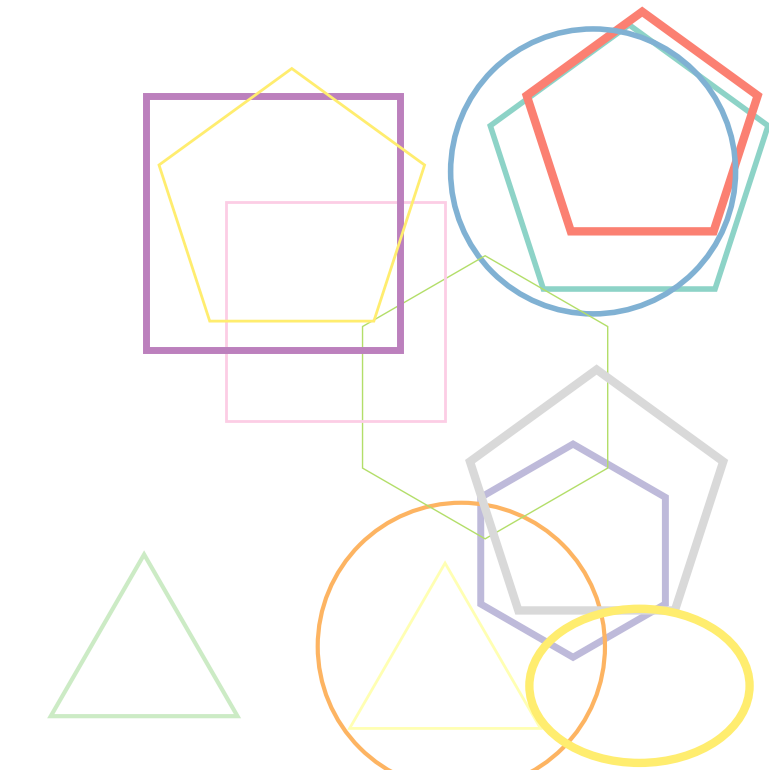[{"shape": "pentagon", "thickness": 2, "radius": 0.95, "center": [0.817, 0.778]}, {"shape": "triangle", "thickness": 1, "radius": 0.72, "center": [0.578, 0.126]}, {"shape": "hexagon", "thickness": 2.5, "radius": 0.69, "center": [0.744, 0.285]}, {"shape": "pentagon", "thickness": 3, "radius": 0.79, "center": [0.834, 0.827]}, {"shape": "circle", "thickness": 2, "radius": 0.93, "center": [0.77, 0.777]}, {"shape": "circle", "thickness": 1.5, "radius": 0.93, "center": [0.599, 0.161]}, {"shape": "hexagon", "thickness": 0.5, "radius": 0.92, "center": [0.63, 0.484]}, {"shape": "square", "thickness": 1, "radius": 0.71, "center": [0.436, 0.595]}, {"shape": "pentagon", "thickness": 3, "radius": 0.86, "center": [0.775, 0.347]}, {"shape": "square", "thickness": 2.5, "radius": 0.83, "center": [0.355, 0.71]}, {"shape": "triangle", "thickness": 1.5, "radius": 0.7, "center": [0.187, 0.14]}, {"shape": "pentagon", "thickness": 1, "radius": 0.91, "center": [0.379, 0.73]}, {"shape": "oval", "thickness": 3, "radius": 0.71, "center": [0.83, 0.109]}]